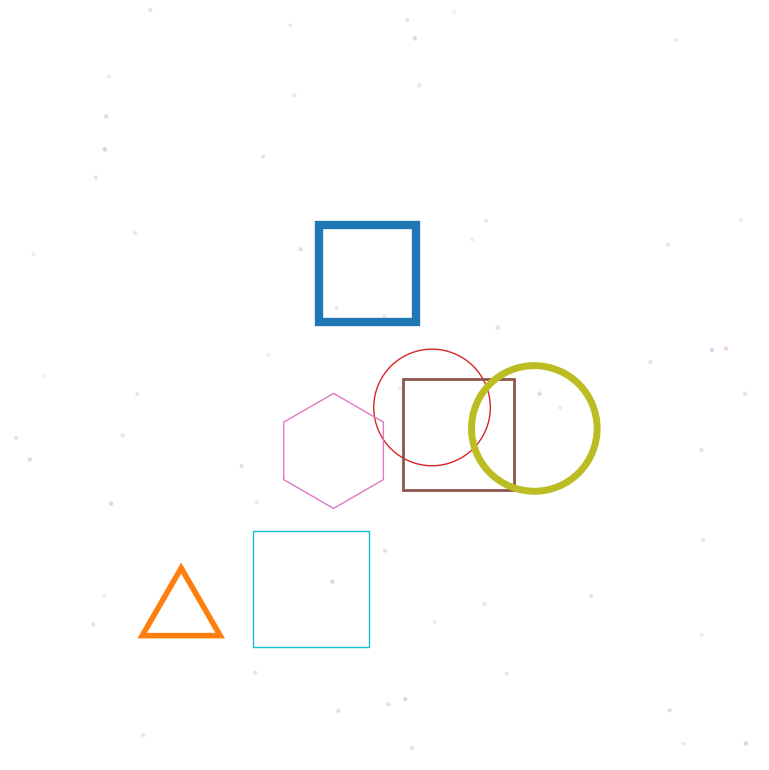[{"shape": "square", "thickness": 3, "radius": 0.31, "center": [0.477, 0.645]}, {"shape": "triangle", "thickness": 2, "radius": 0.29, "center": [0.235, 0.204]}, {"shape": "circle", "thickness": 0.5, "radius": 0.38, "center": [0.561, 0.471]}, {"shape": "square", "thickness": 1, "radius": 0.36, "center": [0.595, 0.435]}, {"shape": "hexagon", "thickness": 0.5, "radius": 0.37, "center": [0.433, 0.414]}, {"shape": "circle", "thickness": 2.5, "radius": 0.41, "center": [0.694, 0.444]}, {"shape": "square", "thickness": 0.5, "radius": 0.38, "center": [0.404, 0.235]}]